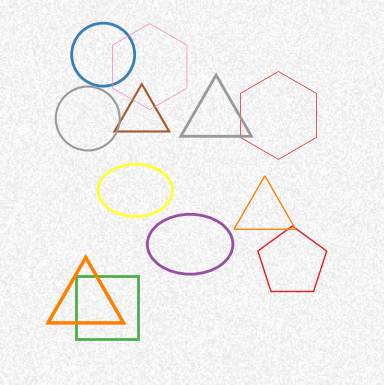[{"shape": "pentagon", "thickness": 1, "radius": 0.47, "center": [0.759, 0.319]}, {"shape": "hexagon", "thickness": 0.5, "radius": 0.57, "center": [0.723, 0.7]}, {"shape": "circle", "thickness": 2, "radius": 0.41, "center": [0.268, 0.858]}, {"shape": "square", "thickness": 2, "radius": 0.4, "center": [0.277, 0.202]}, {"shape": "oval", "thickness": 2, "radius": 0.56, "center": [0.494, 0.366]}, {"shape": "triangle", "thickness": 2.5, "radius": 0.57, "center": [0.223, 0.218]}, {"shape": "triangle", "thickness": 1, "radius": 0.46, "center": [0.688, 0.451]}, {"shape": "oval", "thickness": 2, "radius": 0.48, "center": [0.351, 0.506]}, {"shape": "triangle", "thickness": 1.5, "radius": 0.41, "center": [0.368, 0.7]}, {"shape": "hexagon", "thickness": 0.5, "radius": 0.56, "center": [0.389, 0.827]}, {"shape": "triangle", "thickness": 2, "radius": 0.53, "center": [0.561, 0.699]}, {"shape": "circle", "thickness": 1.5, "radius": 0.42, "center": [0.228, 0.692]}]